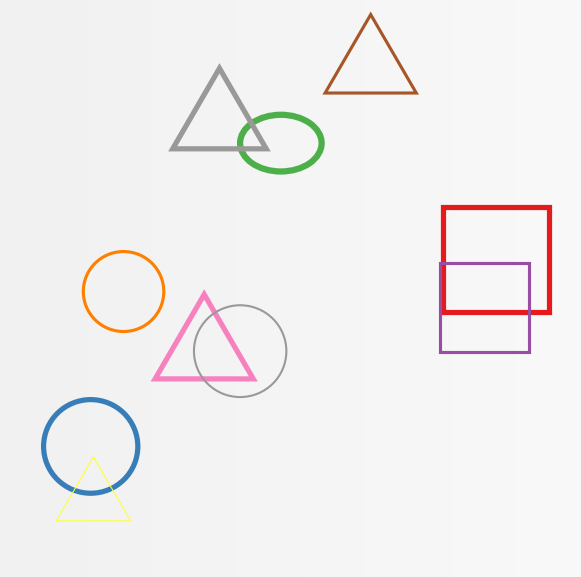[{"shape": "square", "thickness": 2.5, "radius": 0.45, "center": [0.853, 0.55]}, {"shape": "circle", "thickness": 2.5, "radius": 0.41, "center": [0.156, 0.226]}, {"shape": "oval", "thickness": 3, "radius": 0.35, "center": [0.483, 0.751]}, {"shape": "square", "thickness": 1.5, "radius": 0.38, "center": [0.834, 0.467]}, {"shape": "circle", "thickness": 1.5, "radius": 0.35, "center": [0.213, 0.494]}, {"shape": "triangle", "thickness": 0.5, "radius": 0.37, "center": [0.161, 0.134]}, {"shape": "triangle", "thickness": 1.5, "radius": 0.45, "center": [0.638, 0.883]}, {"shape": "triangle", "thickness": 2.5, "radius": 0.49, "center": [0.351, 0.392]}, {"shape": "circle", "thickness": 1, "radius": 0.4, "center": [0.413, 0.391]}, {"shape": "triangle", "thickness": 2.5, "radius": 0.46, "center": [0.378, 0.788]}]